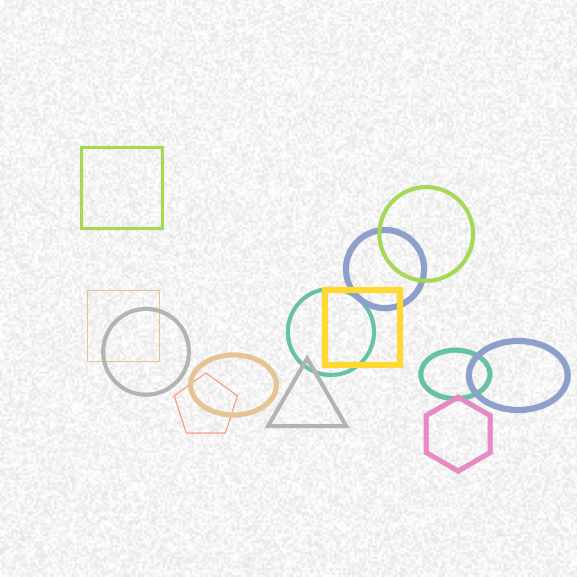[{"shape": "circle", "thickness": 2, "radius": 0.37, "center": [0.573, 0.424]}, {"shape": "oval", "thickness": 2.5, "radius": 0.3, "center": [0.789, 0.351]}, {"shape": "pentagon", "thickness": 0.5, "radius": 0.29, "center": [0.356, 0.296]}, {"shape": "circle", "thickness": 3, "radius": 0.34, "center": [0.667, 0.533]}, {"shape": "oval", "thickness": 3, "radius": 0.43, "center": [0.897, 0.349]}, {"shape": "hexagon", "thickness": 2.5, "radius": 0.32, "center": [0.793, 0.248]}, {"shape": "square", "thickness": 1.5, "radius": 0.35, "center": [0.21, 0.674]}, {"shape": "circle", "thickness": 2, "radius": 0.41, "center": [0.738, 0.594]}, {"shape": "square", "thickness": 3, "radius": 0.33, "center": [0.628, 0.432]}, {"shape": "oval", "thickness": 2.5, "radius": 0.37, "center": [0.404, 0.332]}, {"shape": "square", "thickness": 0.5, "radius": 0.31, "center": [0.213, 0.436]}, {"shape": "triangle", "thickness": 2, "radius": 0.39, "center": [0.532, 0.3]}, {"shape": "circle", "thickness": 2, "radius": 0.37, "center": [0.253, 0.39]}]